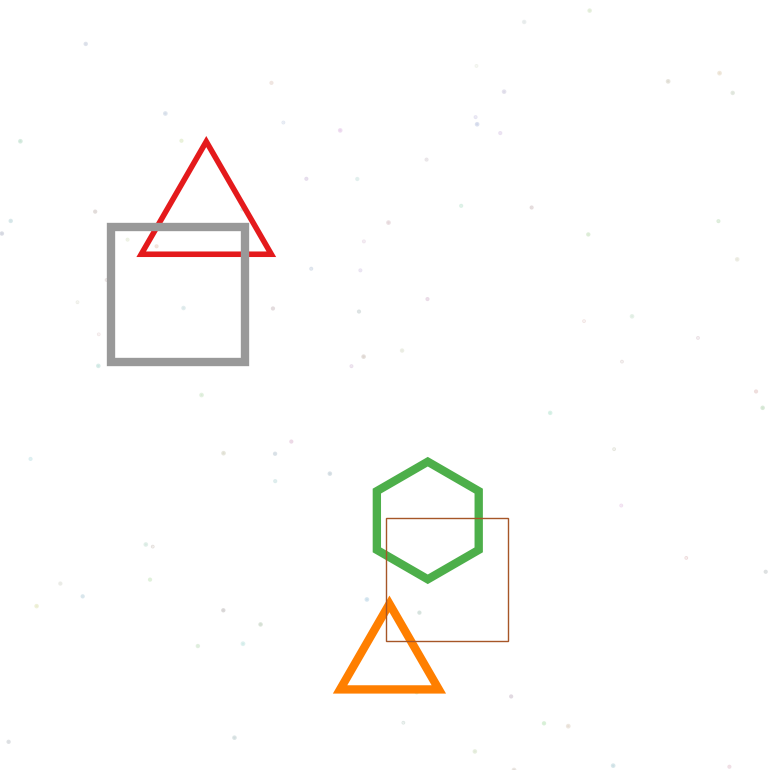[{"shape": "triangle", "thickness": 2, "radius": 0.49, "center": [0.268, 0.719]}, {"shape": "hexagon", "thickness": 3, "radius": 0.38, "center": [0.556, 0.324]}, {"shape": "triangle", "thickness": 3, "radius": 0.37, "center": [0.506, 0.142]}, {"shape": "square", "thickness": 0.5, "radius": 0.4, "center": [0.581, 0.247]}, {"shape": "square", "thickness": 3, "radius": 0.44, "center": [0.231, 0.618]}]